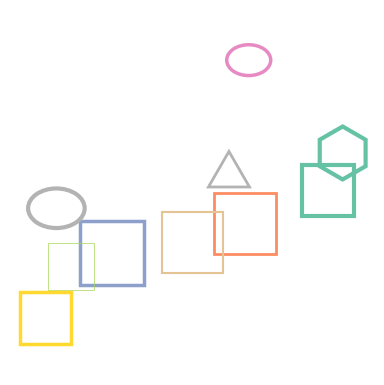[{"shape": "hexagon", "thickness": 3, "radius": 0.34, "center": [0.89, 0.603]}, {"shape": "square", "thickness": 3, "radius": 0.34, "center": [0.853, 0.505]}, {"shape": "square", "thickness": 2, "radius": 0.4, "center": [0.637, 0.42]}, {"shape": "square", "thickness": 2.5, "radius": 0.42, "center": [0.292, 0.343]}, {"shape": "oval", "thickness": 2.5, "radius": 0.29, "center": [0.646, 0.844]}, {"shape": "square", "thickness": 0.5, "radius": 0.3, "center": [0.184, 0.308]}, {"shape": "square", "thickness": 2.5, "radius": 0.33, "center": [0.118, 0.174]}, {"shape": "square", "thickness": 1.5, "radius": 0.4, "center": [0.501, 0.371]}, {"shape": "oval", "thickness": 3, "radius": 0.37, "center": [0.146, 0.459]}, {"shape": "triangle", "thickness": 2, "radius": 0.31, "center": [0.595, 0.545]}]